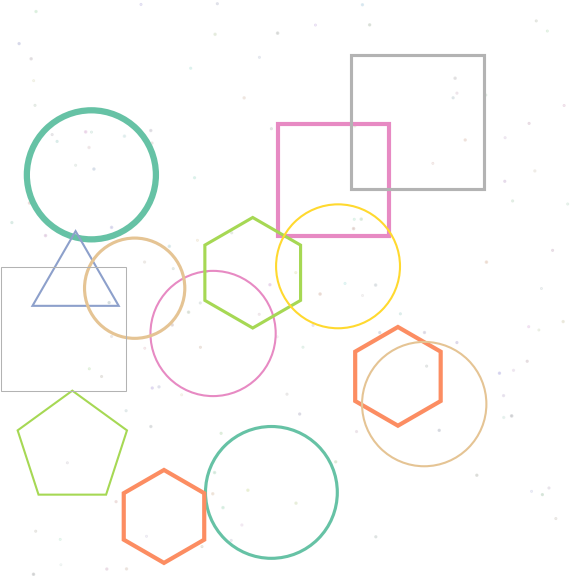[{"shape": "circle", "thickness": 1.5, "radius": 0.57, "center": [0.47, 0.146]}, {"shape": "circle", "thickness": 3, "radius": 0.56, "center": [0.158, 0.696]}, {"shape": "hexagon", "thickness": 2, "radius": 0.43, "center": [0.689, 0.347]}, {"shape": "hexagon", "thickness": 2, "radius": 0.4, "center": [0.284, 0.105]}, {"shape": "triangle", "thickness": 1, "radius": 0.43, "center": [0.131, 0.513]}, {"shape": "square", "thickness": 2, "radius": 0.48, "center": [0.577, 0.687]}, {"shape": "circle", "thickness": 1, "radius": 0.54, "center": [0.369, 0.422]}, {"shape": "pentagon", "thickness": 1, "radius": 0.5, "center": [0.125, 0.223]}, {"shape": "hexagon", "thickness": 1.5, "radius": 0.48, "center": [0.438, 0.527]}, {"shape": "circle", "thickness": 1, "radius": 0.54, "center": [0.585, 0.538]}, {"shape": "circle", "thickness": 1, "radius": 0.54, "center": [0.735, 0.299]}, {"shape": "circle", "thickness": 1.5, "radius": 0.43, "center": [0.233, 0.5]}, {"shape": "square", "thickness": 1.5, "radius": 0.58, "center": [0.723, 0.788]}, {"shape": "square", "thickness": 0.5, "radius": 0.54, "center": [0.11, 0.43]}]